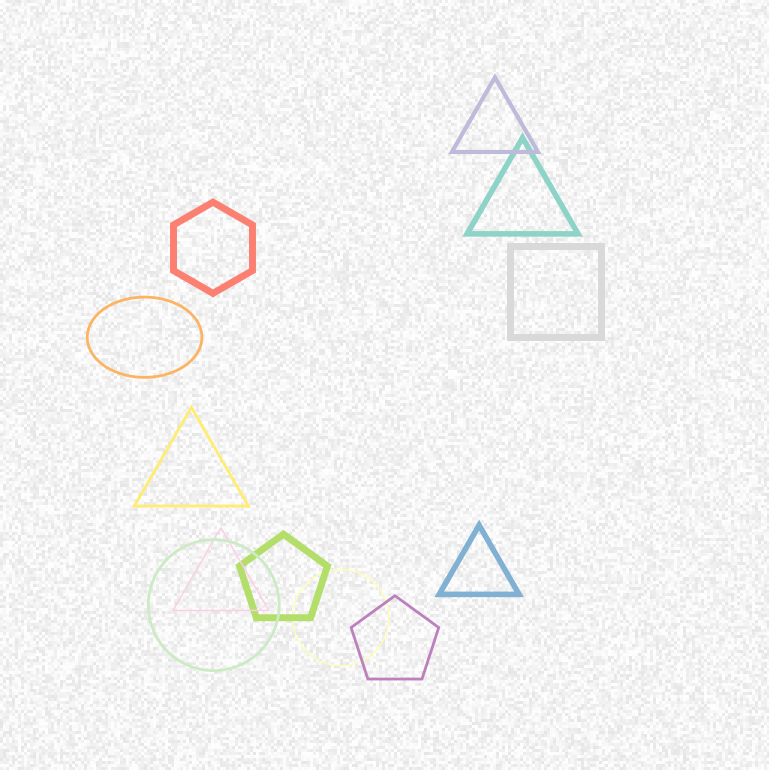[{"shape": "triangle", "thickness": 2, "radius": 0.42, "center": [0.679, 0.738]}, {"shape": "circle", "thickness": 0.5, "radius": 0.31, "center": [0.443, 0.198]}, {"shape": "triangle", "thickness": 1.5, "radius": 0.32, "center": [0.643, 0.835]}, {"shape": "hexagon", "thickness": 2.5, "radius": 0.3, "center": [0.277, 0.678]}, {"shape": "triangle", "thickness": 2, "radius": 0.3, "center": [0.622, 0.258]}, {"shape": "oval", "thickness": 1, "radius": 0.37, "center": [0.188, 0.562]}, {"shape": "pentagon", "thickness": 2.5, "radius": 0.3, "center": [0.368, 0.246]}, {"shape": "triangle", "thickness": 0.5, "radius": 0.36, "center": [0.287, 0.243]}, {"shape": "square", "thickness": 2.5, "radius": 0.3, "center": [0.722, 0.621]}, {"shape": "pentagon", "thickness": 1, "radius": 0.3, "center": [0.513, 0.167]}, {"shape": "circle", "thickness": 1, "radius": 0.43, "center": [0.278, 0.214]}, {"shape": "triangle", "thickness": 1, "radius": 0.43, "center": [0.249, 0.386]}]